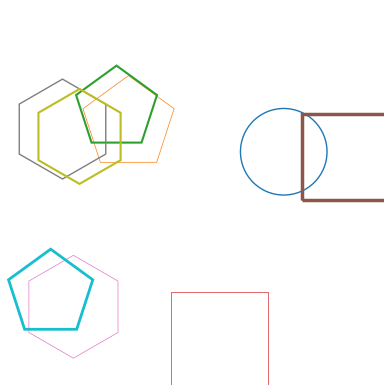[{"shape": "circle", "thickness": 1, "radius": 0.56, "center": [0.737, 0.606]}, {"shape": "pentagon", "thickness": 0.5, "radius": 0.62, "center": [0.334, 0.679]}, {"shape": "pentagon", "thickness": 1.5, "radius": 0.55, "center": [0.303, 0.719]}, {"shape": "square", "thickness": 0.5, "radius": 0.63, "center": [0.57, 0.115]}, {"shape": "square", "thickness": 2.5, "radius": 0.56, "center": [0.897, 0.592]}, {"shape": "hexagon", "thickness": 0.5, "radius": 0.67, "center": [0.191, 0.203]}, {"shape": "hexagon", "thickness": 1, "radius": 0.65, "center": [0.162, 0.665]}, {"shape": "hexagon", "thickness": 1.5, "radius": 0.62, "center": [0.207, 0.646]}, {"shape": "pentagon", "thickness": 2, "radius": 0.58, "center": [0.132, 0.238]}]